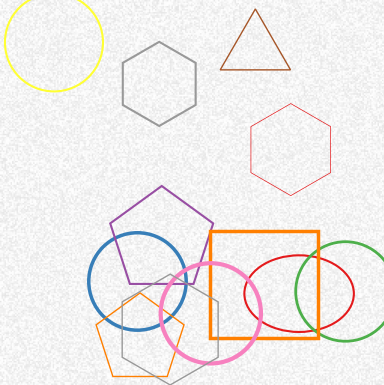[{"shape": "oval", "thickness": 1.5, "radius": 0.71, "center": [0.777, 0.237]}, {"shape": "hexagon", "thickness": 0.5, "radius": 0.6, "center": [0.755, 0.611]}, {"shape": "circle", "thickness": 2.5, "radius": 0.63, "center": [0.357, 0.269]}, {"shape": "circle", "thickness": 2, "radius": 0.65, "center": [0.897, 0.243]}, {"shape": "pentagon", "thickness": 1.5, "radius": 0.7, "center": [0.42, 0.376]}, {"shape": "pentagon", "thickness": 1, "radius": 0.6, "center": [0.364, 0.119]}, {"shape": "square", "thickness": 2.5, "radius": 0.7, "center": [0.685, 0.261]}, {"shape": "circle", "thickness": 1.5, "radius": 0.64, "center": [0.14, 0.89]}, {"shape": "triangle", "thickness": 1, "radius": 0.53, "center": [0.663, 0.871]}, {"shape": "circle", "thickness": 3, "radius": 0.65, "center": [0.548, 0.186]}, {"shape": "hexagon", "thickness": 1.5, "radius": 0.55, "center": [0.414, 0.782]}, {"shape": "hexagon", "thickness": 1, "radius": 0.72, "center": [0.442, 0.144]}]